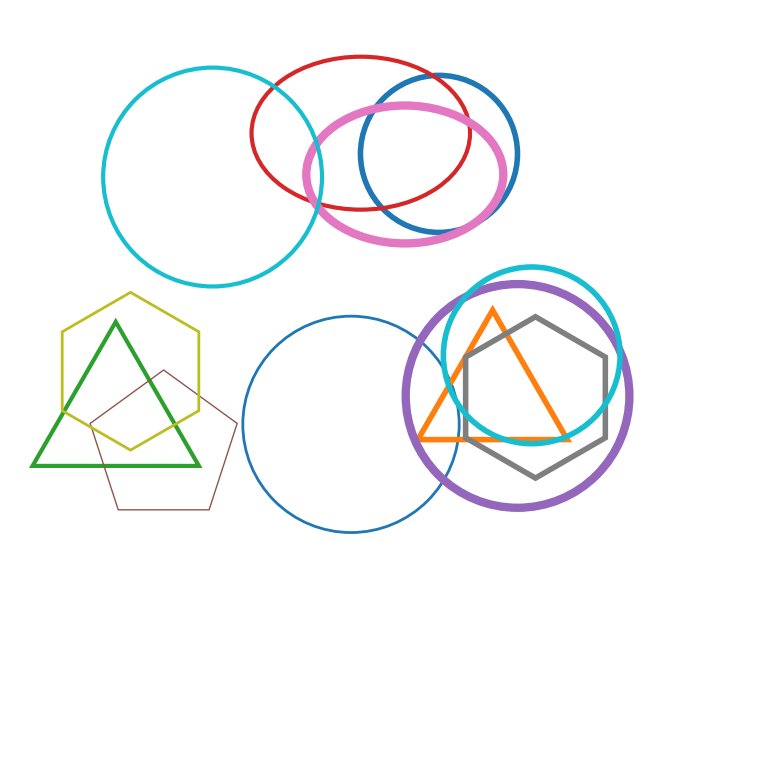[{"shape": "circle", "thickness": 1, "radius": 0.7, "center": [0.456, 0.449]}, {"shape": "circle", "thickness": 2, "radius": 0.51, "center": [0.57, 0.8]}, {"shape": "triangle", "thickness": 2, "radius": 0.56, "center": [0.64, 0.485]}, {"shape": "triangle", "thickness": 1.5, "radius": 0.62, "center": [0.15, 0.457]}, {"shape": "oval", "thickness": 1.5, "radius": 0.71, "center": [0.469, 0.827]}, {"shape": "circle", "thickness": 3, "radius": 0.73, "center": [0.672, 0.486]}, {"shape": "pentagon", "thickness": 0.5, "radius": 0.5, "center": [0.213, 0.419]}, {"shape": "oval", "thickness": 3, "radius": 0.64, "center": [0.526, 0.773]}, {"shape": "hexagon", "thickness": 2, "radius": 0.52, "center": [0.695, 0.484]}, {"shape": "hexagon", "thickness": 1, "radius": 0.51, "center": [0.17, 0.518]}, {"shape": "circle", "thickness": 2, "radius": 0.57, "center": [0.691, 0.539]}, {"shape": "circle", "thickness": 1.5, "radius": 0.71, "center": [0.276, 0.77]}]